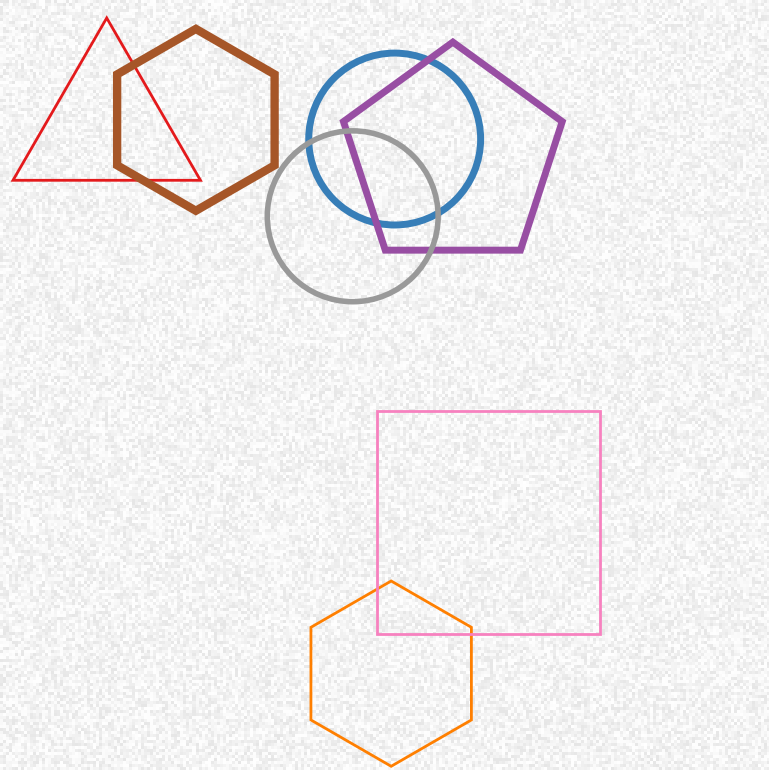[{"shape": "triangle", "thickness": 1, "radius": 0.7, "center": [0.139, 0.836]}, {"shape": "circle", "thickness": 2.5, "radius": 0.56, "center": [0.513, 0.819]}, {"shape": "pentagon", "thickness": 2.5, "radius": 0.75, "center": [0.588, 0.796]}, {"shape": "hexagon", "thickness": 1, "radius": 0.6, "center": [0.508, 0.125]}, {"shape": "hexagon", "thickness": 3, "radius": 0.59, "center": [0.254, 0.844]}, {"shape": "square", "thickness": 1, "radius": 0.72, "center": [0.635, 0.322]}, {"shape": "circle", "thickness": 2, "radius": 0.55, "center": [0.458, 0.719]}]